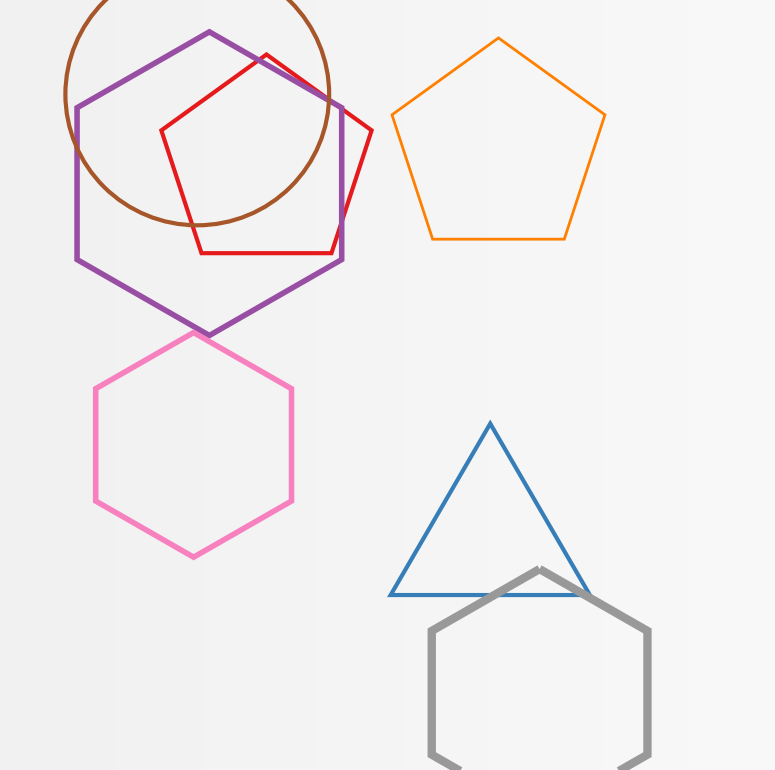[{"shape": "pentagon", "thickness": 1.5, "radius": 0.71, "center": [0.344, 0.787]}, {"shape": "triangle", "thickness": 1.5, "radius": 0.74, "center": [0.633, 0.301]}, {"shape": "hexagon", "thickness": 2, "radius": 0.99, "center": [0.27, 0.761]}, {"shape": "pentagon", "thickness": 1, "radius": 0.72, "center": [0.643, 0.806]}, {"shape": "circle", "thickness": 1.5, "radius": 0.85, "center": [0.255, 0.878]}, {"shape": "hexagon", "thickness": 2, "radius": 0.73, "center": [0.25, 0.422]}, {"shape": "hexagon", "thickness": 3, "radius": 0.8, "center": [0.696, 0.1]}]